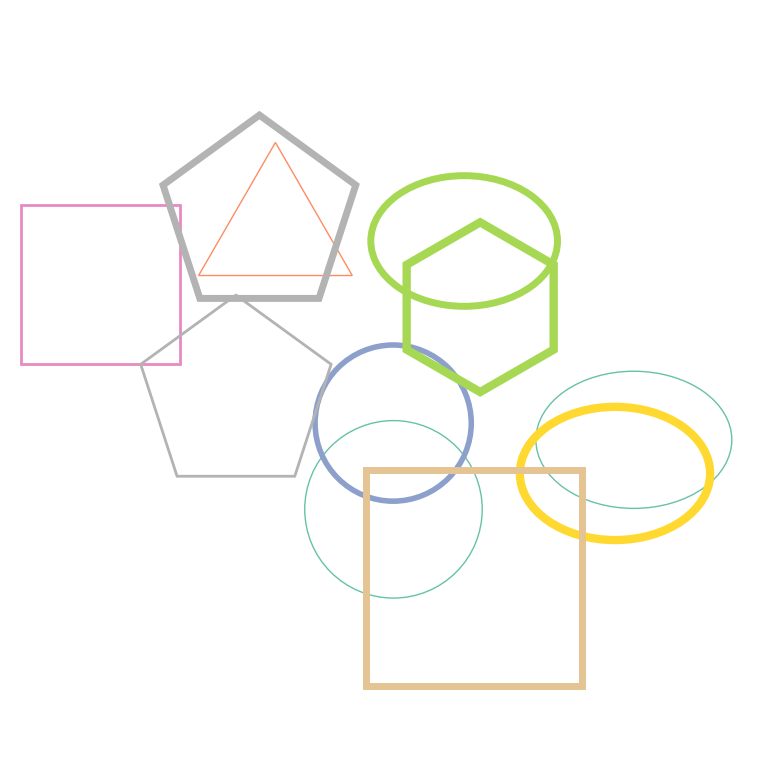[{"shape": "circle", "thickness": 0.5, "radius": 0.58, "center": [0.511, 0.339]}, {"shape": "oval", "thickness": 0.5, "radius": 0.64, "center": [0.823, 0.429]}, {"shape": "triangle", "thickness": 0.5, "radius": 0.58, "center": [0.358, 0.7]}, {"shape": "circle", "thickness": 2, "radius": 0.51, "center": [0.511, 0.451]}, {"shape": "square", "thickness": 1, "radius": 0.52, "center": [0.13, 0.63]}, {"shape": "oval", "thickness": 2.5, "radius": 0.61, "center": [0.603, 0.687]}, {"shape": "hexagon", "thickness": 3, "radius": 0.55, "center": [0.624, 0.601]}, {"shape": "oval", "thickness": 3, "radius": 0.62, "center": [0.799, 0.385]}, {"shape": "square", "thickness": 2.5, "radius": 0.7, "center": [0.616, 0.25]}, {"shape": "pentagon", "thickness": 2.5, "radius": 0.66, "center": [0.337, 0.719]}, {"shape": "pentagon", "thickness": 1, "radius": 0.65, "center": [0.306, 0.487]}]